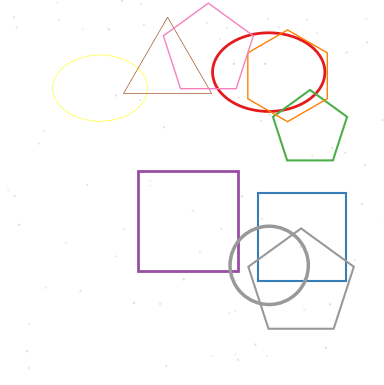[{"shape": "oval", "thickness": 2, "radius": 0.73, "center": [0.698, 0.813]}, {"shape": "square", "thickness": 1.5, "radius": 0.57, "center": [0.784, 0.383]}, {"shape": "pentagon", "thickness": 1.5, "radius": 0.51, "center": [0.805, 0.665]}, {"shape": "square", "thickness": 2, "radius": 0.65, "center": [0.488, 0.426]}, {"shape": "hexagon", "thickness": 1, "radius": 0.6, "center": [0.747, 0.803]}, {"shape": "oval", "thickness": 0.5, "radius": 0.61, "center": [0.26, 0.771]}, {"shape": "triangle", "thickness": 0.5, "radius": 0.66, "center": [0.435, 0.823]}, {"shape": "pentagon", "thickness": 1, "radius": 0.61, "center": [0.541, 0.869]}, {"shape": "circle", "thickness": 2.5, "radius": 0.51, "center": [0.699, 0.311]}, {"shape": "pentagon", "thickness": 1.5, "radius": 0.72, "center": [0.782, 0.263]}]